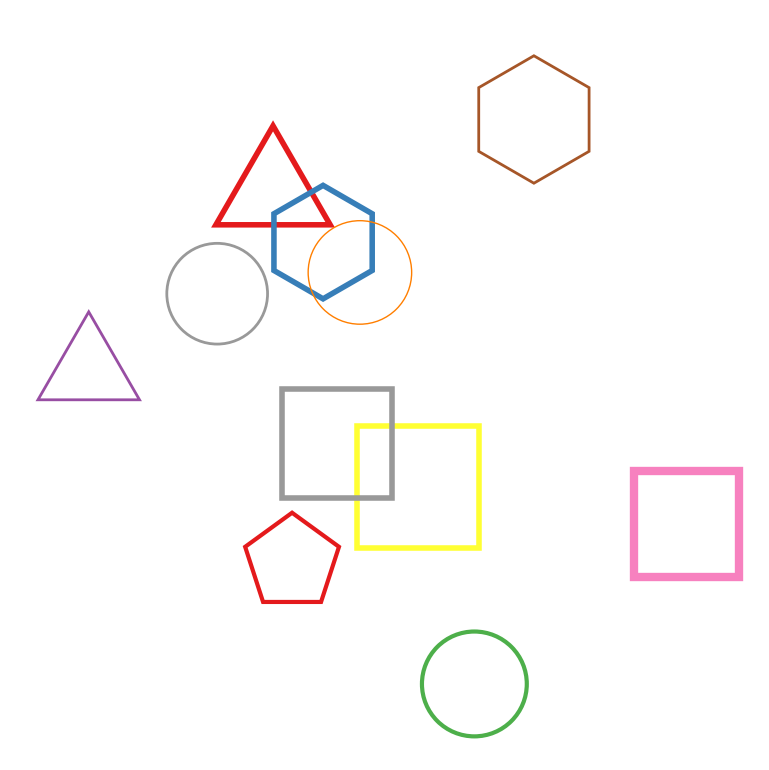[{"shape": "pentagon", "thickness": 1.5, "radius": 0.32, "center": [0.379, 0.27]}, {"shape": "triangle", "thickness": 2, "radius": 0.43, "center": [0.355, 0.751]}, {"shape": "hexagon", "thickness": 2, "radius": 0.37, "center": [0.42, 0.686]}, {"shape": "circle", "thickness": 1.5, "radius": 0.34, "center": [0.616, 0.112]}, {"shape": "triangle", "thickness": 1, "radius": 0.38, "center": [0.115, 0.519]}, {"shape": "circle", "thickness": 0.5, "radius": 0.34, "center": [0.467, 0.646]}, {"shape": "square", "thickness": 2, "radius": 0.39, "center": [0.543, 0.367]}, {"shape": "hexagon", "thickness": 1, "radius": 0.41, "center": [0.693, 0.845]}, {"shape": "square", "thickness": 3, "radius": 0.34, "center": [0.892, 0.319]}, {"shape": "circle", "thickness": 1, "radius": 0.33, "center": [0.282, 0.619]}, {"shape": "square", "thickness": 2, "radius": 0.35, "center": [0.438, 0.424]}]